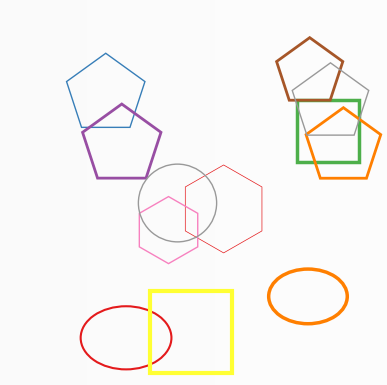[{"shape": "oval", "thickness": 1.5, "radius": 0.59, "center": [0.325, 0.123]}, {"shape": "hexagon", "thickness": 0.5, "radius": 0.57, "center": [0.577, 0.457]}, {"shape": "pentagon", "thickness": 1, "radius": 0.53, "center": [0.273, 0.755]}, {"shape": "square", "thickness": 2.5, "radius": 0.41, "center": [0.846, 0.66]}, {"shape": "pentagon", "thickness": 2, "radius": 0.53, "center": [0.314, 0.623]}, {"shape": "oval", "thickness": 2.5, "radius": 0.51, "center": [0.795, 0.23]}, {"shape": "pentagon", "thickness": 2, "radius": 0.51, "center": [0.886, 0.619]}, {"shape": "square", "thickness": 3, "radius": 0.53, "center": [0.493, 0.138]}, {"shape": "pentagon", "thickness": 2, "radius": 0.45, "center": [0.799, 0.812]}, {"shape": "hexagon", "thickness": 1, "radius": 0.44, "center": [0.435, 0.402]}, {"shape": "circle", "thickness": 1, "radius": 0.5, "center": [0.458, 0.473]}, {"shape": "pentagon", "thickness": 1, "radius": 0.52, "center": [0.853, 0.733]}]